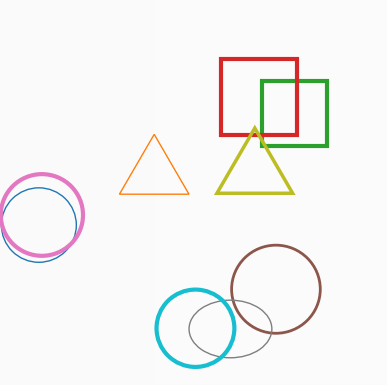[{"shape": "circle", "thickness": 1, "radius": 0.48, "center": [0.1, 0.415]}, {"shape": "triangle", "thickness": 1, "radius": 0.52, "center": [0.398, 0.547]}, {"shape": "square", "thickness": 3, "radius": 0.42, "center": [0.759, 0.705]}, {"shape": "square", "thickness": 3, "radius": 0.49, "center": [0.668, 0.749]}, {"shape": "circle", "thickness": 2, "radius": 0.57, "center": [0.712, 0.249]}, {"shape": "circle", "thickness": 3, "radius": 0.53, "center": [0.108, 0.442]}, {"shape": "oval", "thickness": 1, "radius": 0.53, "center": [0.595, 0.146]}, {"shape": "triangle", "thickness": 2.5, "radius": 0.56, "center": [0.658, 0.554]}, {"shape": "circle", "thickness": 3, "radius": 0.5, "center": [0.504, 0.147]}]